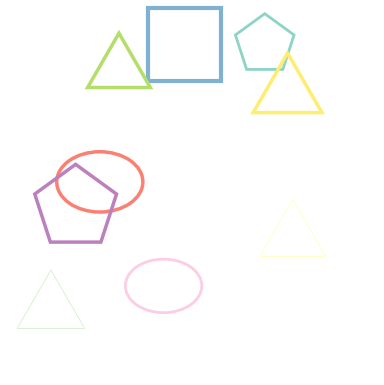[{"shape": "pentagon", "thickness": 2, "radius": 0.4, "center": [0.688, 0.884]}, {"shape": "triangle", "thickness": 0.5, "radius": 0.49, "center": [0.761, 0.383]}, {"shape": "oval", "thickness": 2.5, "radius": 0.56, "center": [0.259, 0.528]}, {"shape": "square", "thickness": 3, "radius": 0.47, "center": [0.478, 0.885]}, {"shape": "triangle", "thickness": 2.5, "radius": 0.47, "center": [0.309, 0.82]}, {"shape": "oval", "thickness": 2, "radius": 0.5, "center": [0.425, 0.257]}, {"shape": "pentagon", "thickness": 2.5, "radius": 0.56, "center": [0.196, 0.461]}, {"shape": "triangle", "thickness": 0.5, "radius": 0.51, "center": [0.132, 0.197]}, {"shape": "triangle", "thickness": 2.5, "radius": 0.52, "center": [0.747, 0.759]}]